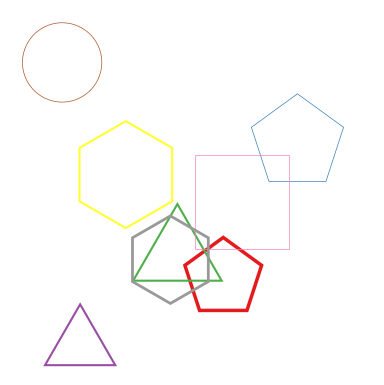[{"shape": "pentagon", "thickness": 2.5, "radius": 0.52, "center": [0.58, 0.278]}, {"shape": "pentagon", "thickness": 0.5, "radius": 0.63, "center": [0.773, 0.63]}, {"shape": "triangle", "thickness": 1.5, "radius": 0.66, "center": [0.461, 0.337]}, {"shape": "triangle", "thickness": 1.5, "radius": 0.53, "center": [0.208, 0.104]}, {"shape": "hexagon", "thickness": 1.5, "radius": 0.69, "center": [0.327, 0.546]}, {"shape": "circle", "thickness": 0.5, "radius": 0.52, "center": [0.161, 0.838]}, {"shape": "square", "thickness": 0.5, "radius": 0.61, "center": [0.629, 0.476]}, {"shape": "hexagon", "thickness": 2, "radius": 0.57, "center": [0.443, 0.326]}]